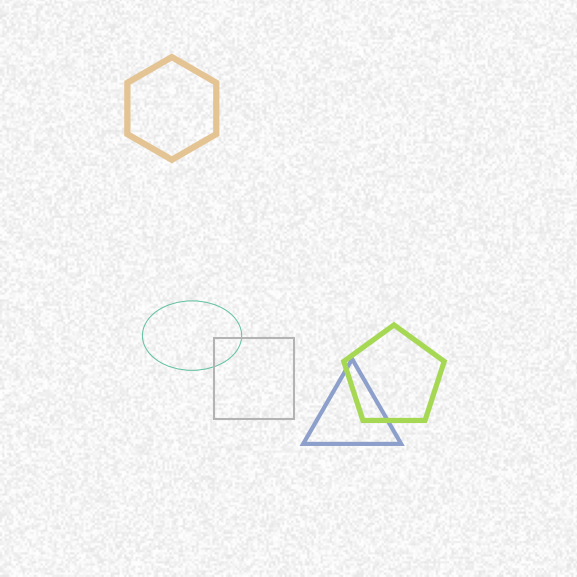[{"shape": "oval", "thickness": 0.5, "radius": 0.43, "center": [0.333, 0.418]}, {"shape": "triangle", "thickness": 2, "radius": 0.49, "center": [0.61, 0.279]}, {"shape": "pentagon", "thickness": 2.5, "radius": 0.46, "center": [0.682, 0.345]}, {"shape": "hexagon", "thickness": 3, "radius": 0.44, "center": [0.298, 0.811]}, {"shape": "square", "thickness": 1, "radius": 0.35, "center": [0.44, 0.344]}]